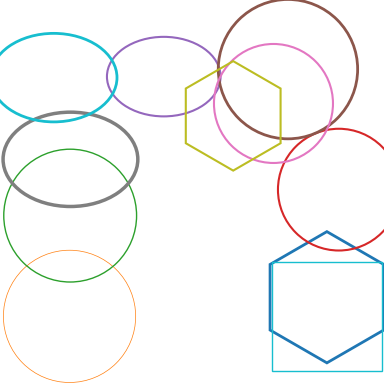[{"shape": "hexagon", "thickness": 2, "radius": 0.85, "center": [0.849, 0.228]}, {"shape": "circle", "thickness": 0.5, "radius": 0.86, "center": [0.181, 0.178]}, {"shape": "circle", "thickness": 1, "radius": 0.86, "center": [0.182, 0.44]}, {"shape": "circle", "thickness": 1.5, "radius": 0.79, "center": [0.88, 0.507]}, {"shape": "oval", "thickness": 1.5, "radius": 0.74, "center": [0.425, 0.801]}, {"shape": "circle", "thickness": 2, "radius": 0.91, "center": [0.748, 0.82]}, {"shape": "circle", "thickness": 1.5, "radius": 0.77, "center": [0.71, 0.731]}, {"shape": "oval", "thickness": 2.5, "radius": 0.88, "center": [0.183, 0.586]}, {"shape": "hexagon", "thickness": 1.5, "radius": 0.71, "center": [0.606, 0.699]}, {"shape": "square", "thickness": 1, "radius": 0.71, "center": [0.849, 0.178]}, {"shape": "oval", "thickness": 2, "radius": 0.82, "center": [0.14, 0.798]}]